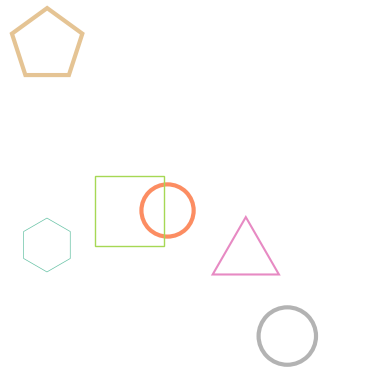[{"shape": "hexagon", "thickness": 0.5, "radius": 0.35, "center": [0.122, 0.364]}, {"shape": "circle", "thickness": 3, "radius": 0.34, "center": [0.435, 0.453]}, {"shape": "triangle", "thickness": 1.5, "radius": 0.5, "center": [0.638, 0.337]}, {"shape": "square", "thickness": 1, "radius": 0.45, "center": [0.336, 0.452]}, {"shape": "pentagon", "thickness": 3, "radius": 0.48, "center": [0.122, 0.883]}, {"shape": "circle", "thickness": 3, "radius": 0.37, "center": [0.746, 0.127]}]